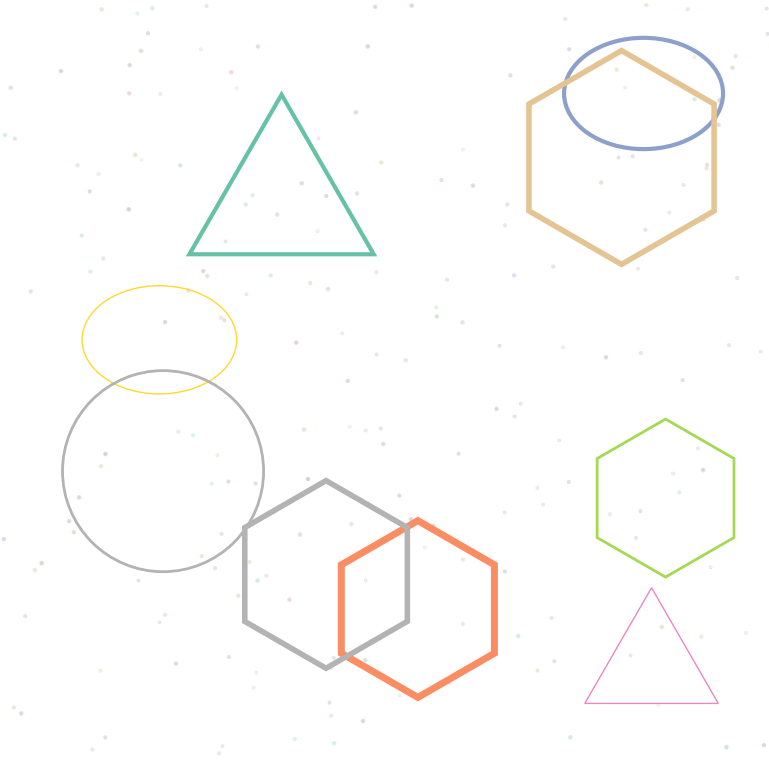[{"shape": "triangle", "thickness": 1.5, "radius": 0.69, "center": [0.366, 0.739]}, {"shape": "hexagon", "thickness": 2.5, "radius": 0.57, "center": [0.543, 0.209]}, {"shape": "oval", "thickness": 1.5, "radius": 0.52, "center": [0.836, 0.879]}, {"shape": "triangle", "thickness": 0.5, "radius": 0.5, "center": [0.846, 0.137]}, {"shape": "hexagon", "thickness": 1, "radius": 0.51, "center": [0.864, 0.353]}, {"shape": "oval", "thickness": 0.5, "radius": 0.5, "center": [0.207, 0.559]}, {"shape": "hexagon", "thickness": 2, "radius": 0.69, "center": [0.807, 0.795]}, {"shape": "circle", "thickness": 1, "radius": 0.65, "center": [0.212, 0.388]}, {"shape": "hexagon", "thickness": 2, "radius": 0.61, "center": [0.423, 0.254]}]